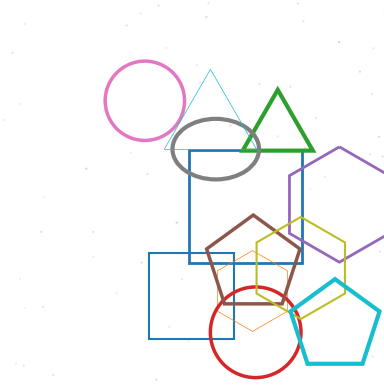[{"shape": "square", "thickness": 2, "radius": 0.73, "center": [0.638, 0.463]}, {"shape": "square", "thickness": 1.5, "radius": 0.55, "center": [0.498, 0.231]}, {"shape": "hexagon", "thickness": 0.5, "radius": 0.52, "center": [0.656, 0.244]}, {"shape": "triangle", "thickness": 3, "radius": 0.53, "center": [0.721, 0.661]}, {"shape": "circle", "thickness": 2.5, "radius": 0.59, "center": [0.664, 0.137]}, {"shape": "hexagon", "thickness": 2, "radius": 0.75, "center": [0.882, 0.469]}, {"shape": "pentagon", "thickness": 2.5, "radius": 0.64, "center": [0.658, 0.314]}, {"shape": "circle", "thickness": 2.5, "radius": 0.52, "center": [0.376, 0.738]}, {"shape": "oval", "thickness": 3, "radius": 0.56, "center": [0.56, 0.613]}, {"shape": "hexagon", "thickness": 1.5, "radius": 0.66, "center": [0.781, 0.304]}, {"shape": "triangle", "thickness": 0.5, "radius": 0.69, "center": [0.547, 0.681]}, {"shape": "pentagon", "thickness": 3, "radius": 0.61, "center": [0.87, 0.153]}]